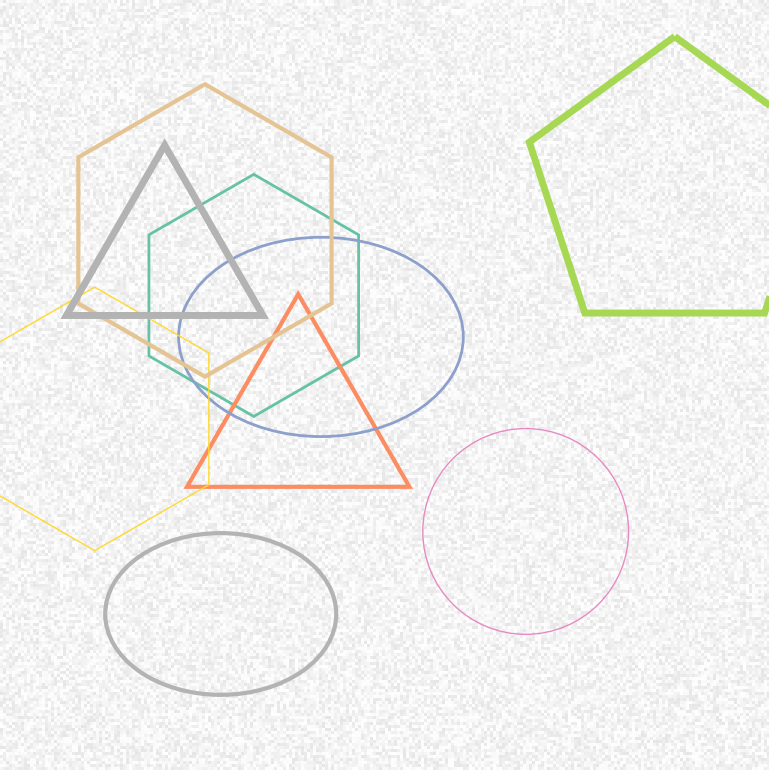[{"shape": "hexagon", "thickness": 1, "radius": 0.79, "center": [0.33, 0.616]}, {"shape": "triangle", "thickness": 1.5, "radius": 0.83, "center": [0.387, 0.451]}, {"shape": "oval", "thickness": 1, "radius": 0.92, "center": [0.417, 0.562]}, {"shape": "circle", "thickness": 0.5, "radius": 0.67, "center": [0.683, 0.31]}, {"shape": "pentagon", "thickness": 2.5, "radius": 0.99, "center": [0.876, 0.754]}, {"shape": "hexagon", "thickness": 0.5, "radius": 0.86, "center": [0.123, 0.456]}, {"shape": "hexagon", "thickness": 1.5, "radius": 0.95, "center": [0.266, 0.701]}, {"shape": "oval", "thickness": 1.5, "radius": 0.75, "center": [0.287, 0.203]}, {"shape": "triangle", "thickness": 2.5, "radius": 0.74, "center": [0.214, 0.664]}]